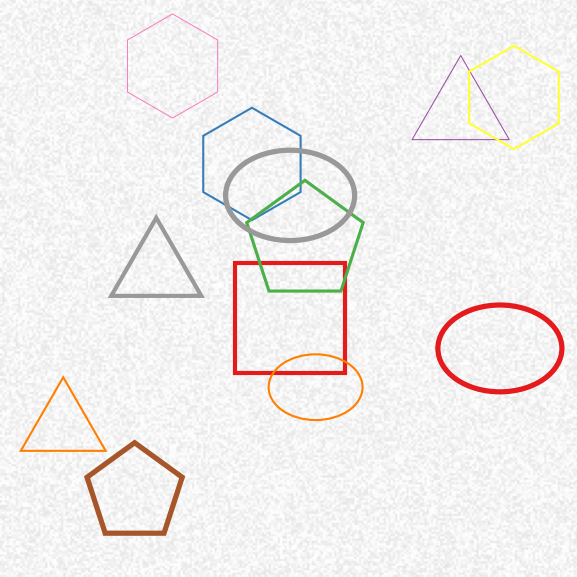[{"shape": "square", "thickness": 2, "radius": 0.47, "center": [0.502, 0.449]}, {"shape": "oval", "thickness": 2.5, "radius": 0.54, "center": [0.866, 0.396]}, {"shape": "hexagon", "thickness": 1, "radius": 0.49, "center": [0.436, 0.715]}, {"shape": "pentagon", "thickness": 1.5, "radius": 0.53, "center": [0.528, 0.581]}, {"shape": "triangle", "thickness": 0.5, "radius": 0.49, "center": [0.798, 0.806]}, {"shape": "triangle", "thickness": 1, "radius": 0.42, "center": [0.109, 0.261]}, {"shape": "oval", "thickness": 1, "radius": 0.41, "center": [0.546, 0.329]}, {"shape": "hexagon", "thickness": 1, "radius": 0.45, "center": [0.89, 0.83]}, {"shape": "pentagon", "thickness": 2.5, "radius": 0.43, "center": [0.233, 0.146]}, {"shape": "hexagon", "thickness": 0.5, "radius": 0.45, "center": [0.299, 0.885]}, {"shape": "triangle", "thickness": 2, "radius": 0.45, "center": [0.271, 0.532]}, {"shape": "oval", "thickness": 2.5, "radius": 0.56, "center": [0.502, 0.661]}]